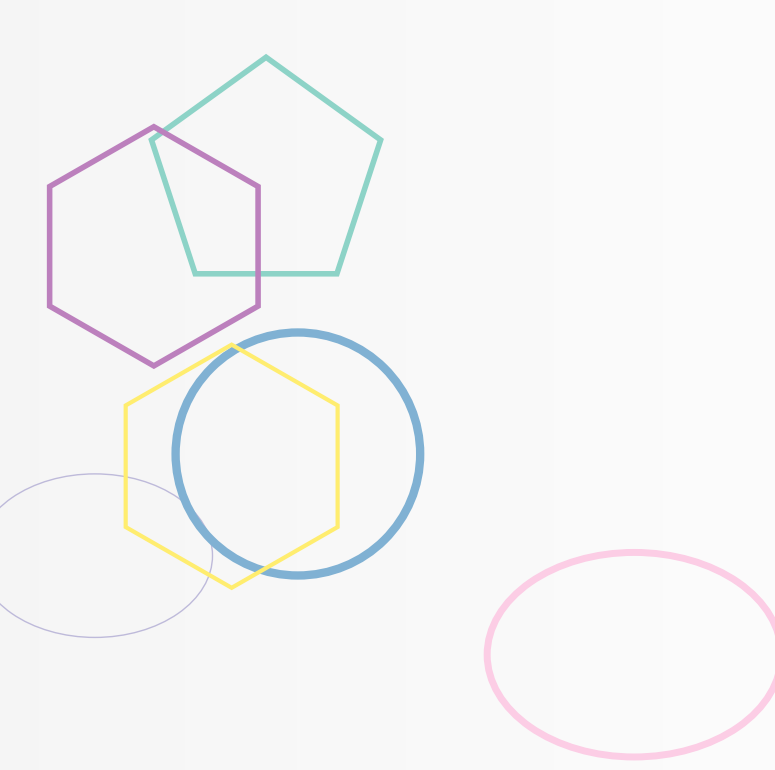[{"shape": "pentagon", "thickness": 2, "radius": 0.78, "center": [0.343, 0.77]}, {"shape": "oval", "thickness": 0.5, "radius": 0.76, "center": [0.122, 0.278]}, {"shape": "circle", "thickness": 3, "radius": 0.79, "center": [0.384, 0.41]}, {"shape": "oval", "thickness": 2.5, "radius": 0.95, "center": [0.818, 0.15]}, {"shape": "hexagon", "thickness": 2, "radius": 0.78, "center": [0.199, 0.68]}, {"shape": "hexagon", "thickness": 1.5, "radius": 0.79, "center": [0.299, 0.394]}]